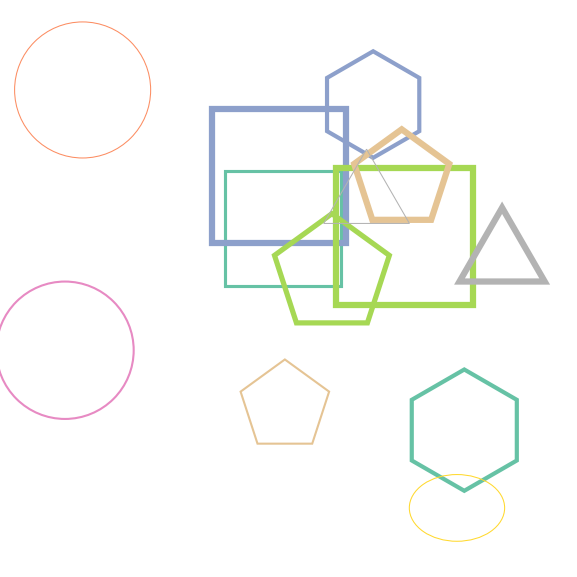[{"shape": "square", "thickness": 1.5, "radius": 0.5, "center": [0.49, 0.604]}, {"shape": "hexagon", "thickness": 2, "radius": 0.53, "center": [0.804, 0.254]}, {"shape": "circle", "thickness": 0.5, "radius": 0.59, "center": [0.143, 0.843]}, {"shape": "square", "thickness": 3, "radius": 0.58, "center": [0.482, 0.694]}, {"shape": "hexagon", "thickness": 2, "radius": 0.46, "center": [0.646, 0.818]}, {"shape": "circle", "thickness": 1, "radius": 0.59, "center": [0.113, 0.393]}, {"shape": "pentagon", "thickness": 2.5, "radius": 0.52, "center": [0.575, 0.525]}, {"shape": "square", "thickness": 3, "radius": 0.59, "center": [0.7, 0.59]}, {"shape": "oval", "thickness": 0.5, "radius": 0.41, "center": [0.791, 0.12]}, {"shape": "pentagon", "thickness": 1, "radius": 0.4, "center": [0.493, 0.296]}, {"shape": "pentagon", "thickness": 3, "radius": 0.43, "center": [0.696, 0.689]}, {"shape": "triangle", "thickness": 0.5, "radius": 0.43, "center": [0.635, 0.655]}, {"shape": "triangle", "thickness": 3, "radius": 0.43, "center": [0.869, 0.554]}]